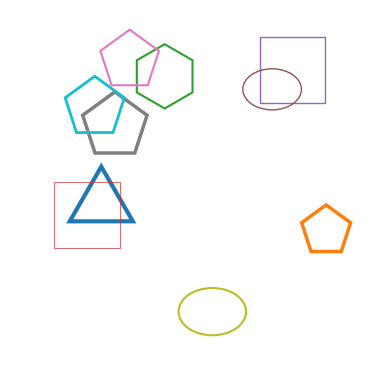[{"shape": "triangle", "thickness": 3, "radius": 0.47, "center": [0.263, 0.472]}, {"shape": "pentagon", "thickness": 2.5, "radius": 0.33, "center": [0.847, 0.401]}, {"shape": "hexagon", "thickness": 1.5, "radius": 0.42, "center": [0.428, 0.802]}, {"shape": "square", "thickness": 0.5, "radius": 0.43, "center": [0.227, 0.441]}, {"shape": "square", "thickness": 1, "radius": 0.43, "center": [0.76, 0.818]}, {"shape": "oval", "thickness": 1, "radius": 0.38, "center": [0.707, 0.768]}, {"shape": "pentagon", "thickness": 1.5, "radius": 0.4, "center": [0.337, 0.843]}, {"shape": "pentagon", "thickness": 2.5, "radius": 0.44, "center": [0.298, 0.674]}, {"shape": "oval", "thickness": 1.5, "radius": 0.44, "center": [0.551, 0.191]}, {"shape": "pentagon", "thickness": 2, "radius": 0.4, "center": [0.246, 0.721]}]